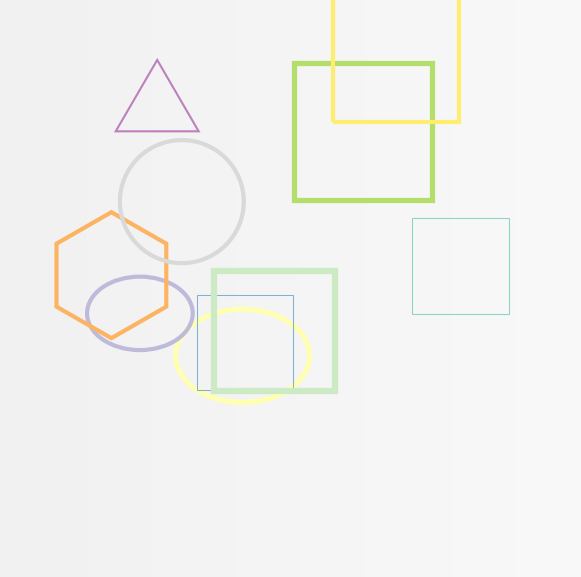[{"shape": "square", "thickness": 0.5, "radius": 0.42, "center": [0.792, 0.538]}, {"shape": "oval", "thickness": 2.5, "radius": 0.58, "center": [0.417, 0.383]}, {"shape": "oval", "thickness": 2, "radius": 0.45, "center": [0.241, 0.457]}, {"shape": "square", "thickness": 0.5, "radius": 0.41, "center": [0.421, 0.406]}, {"shape": "hexagon", "thickness": 2, "radius": 0.55, "center": [0.192, 0.523]}, {"shape": "square", "thickness": 2.5, "radius": 0.6, "center": [0.625, 0.771]}, {"shape": "circle", "thickness": 2, "radius": 0.53, "center": [0.313, 0.65]}, {"shape": "triangle", "thickness": 1, "radius": 0.41, "center": [0.27, 0.813]}, {"shape": "square", "thickness": 3, "radius": 0.52, "center": [0.472, 0.426]}, {"shape": "square", "thickness": 2, "radius": 0.54, "center": [0.681, 0.896]}]